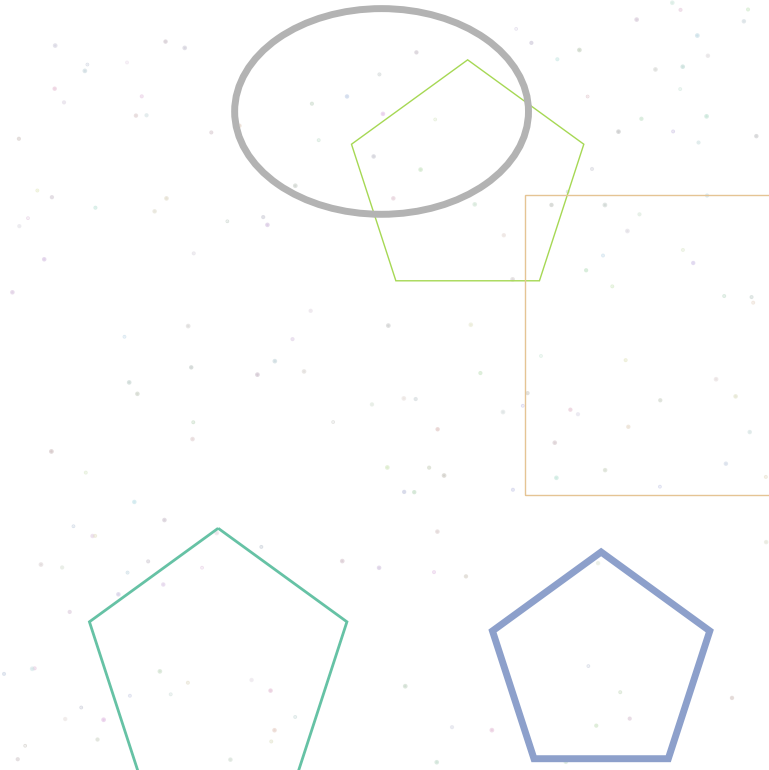[{"shape": "pentagon", "thickness": 1, "radius": 0.88, "center": [0.283, 0.138]}, {"shape": "pentagon", "thickness": 2.5, "radius": 0.74, "center": [0.781, 0.135]}, {"shape": "pentagon", "thickness": 0.5, "radius": 0.79, "center": [0.607, 0.764]}, {"shape": "square", "thickness": 0.5, "radius": 0.98, "center": [0.876, 0.552]}, {"shape": "oval", "thickness": 2.5, "radius": 0.95, "center": [0.496, 0.855]}]